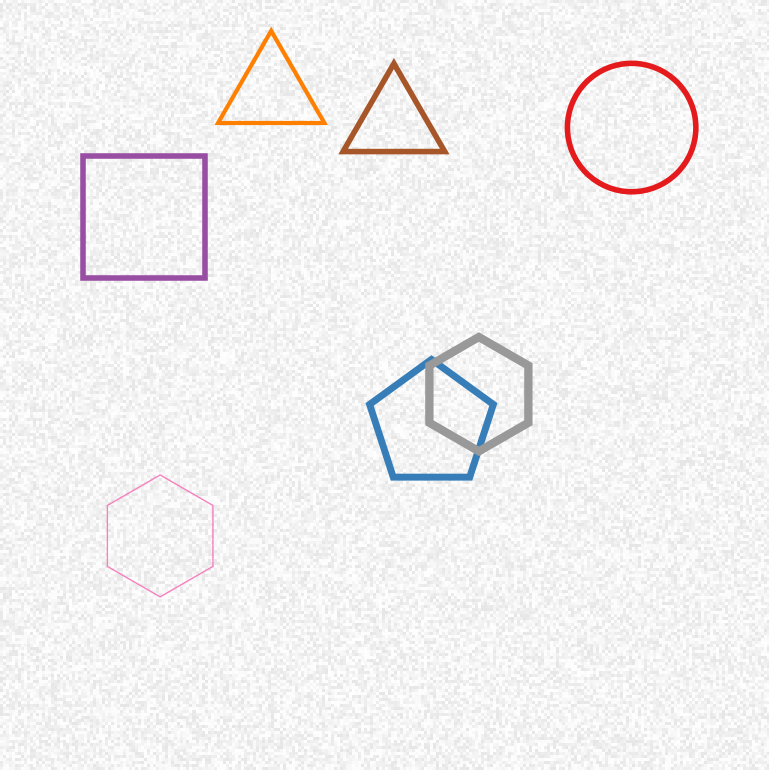[{"shape": "circle", "thickness": 2, "radius": 0.42, "center": [0.82, 0.834]}, {"shape": "pentagon", "thickness": 2.5, "radius": 0.42, "center": [0.56, 0.449]}, {"shape": "square", "thickness": 2, "radius": 0.39, "center": [0.187, 0.718]}, {"shape": "triangle", "thickness": 1.5, "radius": 0.4, "center": [0.352, 0.88]}, {"shape": "triangle", "thickness": 2, "radius": 0.38, "center": [0.512, 0.841]}, {"shape": "hexagon", "thickness": 0.5, "radius": 0.4, "center": [0.208, 0.304]}, {"shape": "hexagon", "thickness": 3, "radius": 0.37, "center": [0.622, 0.488]}]